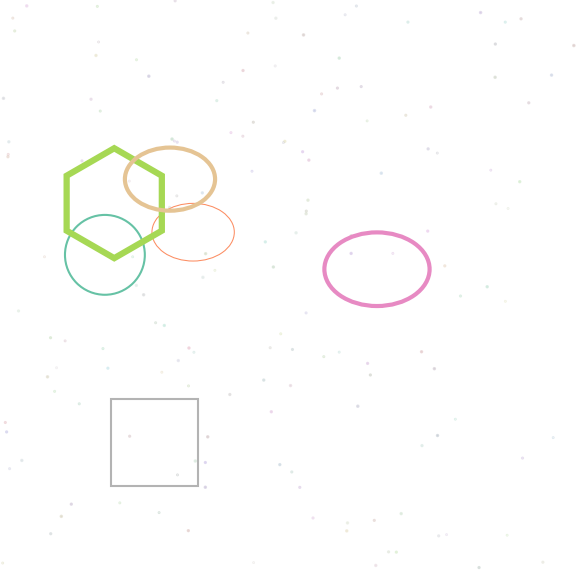[{"shape": "circle", "thickness": 1, "radius": 0.35, "center": [0.182, 0.558]}, {"shape": "oval", "thickness": 0.5, "radius": 0.36, "center": [0.334, 0.597]}, {"shape": "oval", "thickness": 2, "radius": 0.46, "center": [0.653, 0.533]}, {"shape": "hexagon", "thickness": 3, "radius": 0.48, "center": [0.198, 0.647]}, {"shape": "oval", "thickness": 2, "radius": 0.39, "center": [0.294, 0.689]}, {"shape": "square", "thickness": 1, "radius": 0.38, "center": [0.267, 0.233]}]